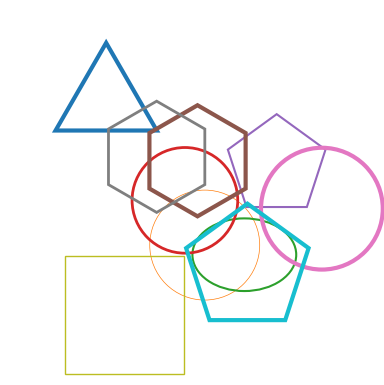[{"shape": "triangle", "thickness": 3, "radius": 0.76, "center": [0.276, 0.737]}, {"shape": "circle", "thickness": 0.5, "radius": 0.71, "center": [0.532, 0.363]}, {"shape": "oval", "thickness": 1.5, "radius": 0.67, "center": [0.635, 0.338]}, {"shape": "circle", "thickness": 2, "radius": 0.69, "center": [0.48, 0.48]}, {"shape": "pentagon", "thickness": 1.5, "radius": 0.67, "center": [0.719, 0.57]}, {"shape": "hexagon", "thickness": 3, "radius": 0.72, "center": [0.513, 0.582]}, {"shape": "circle", "thickness": 3, "radius": 0.79, "center": [0.836, 0.458]}, {"shape": "hexagon", "thickness": 2, "radius": 0.72, "center": [0.407, 0.593]}, {"shape": "square", "thickness": 1, "radius": 0.77, "center": [0.323, 0.182]}, {"shape": "pentagon", "thickness": 3, "radius": 0.84, "center": [0.643, 0.304]}]